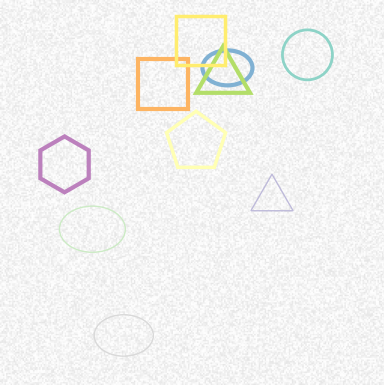[{"shape": "circle", "thickness": 2, "radius": 0.32, "center": [0.799, 0.858]}, {"shape": "pentagon", "thickness": 2.5, "radius": 0.4, "center": [0.509, 0.63]}, {"shape": "triangle", "thickness": 1, "radius": 0.32, "center": [0.706, 0.484]}, {"shape": "oval", "thickness": 3, "radius": 0.32, "center": [0.591, 0.824]}, {"shape": "square", "thickness": 3, "radius": 0.33, "center": [0.424, 0.782]}, {"shape": "triangle", "thickness": 3, "radius": 0.4, "center": [0.58, 0.799]}, {"shape": "oval", "thickness": 1, "radius": 0.38, "center": [0.321, 0.129]}, {"shape": "hexagon", "thickness": 3, "radius": 0.36, "center": [0.168, 0.573]}, {"shape": "oval", "thickness": 1, "radius": 0.43, "center": [0.24, 0.405]}, {"shape": "square", "thickness": 2.5, "radius": 0.32, "center": [0.521, 0.894]}]